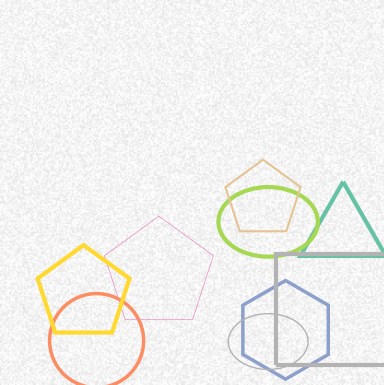[{"shape": "triangle", "thickness": 3, "radius": 0.64, "center": [0.891, 0.399]}, {"shape": "circle", "thickness": 2.5, "radius": 0.61, "center": [0.251, 0.115]}, {"shape": "hexagon", "thickness": 2.5, "radius": 0.64, "center": [0.742, 0.143]}, {"shape": "pentagon", "thickness": 0.5, "radius": 0.74, "center": [0.413, 0.29]}, {"shape": "oval", "thickness": 3, "radius": 0.65, "center": [0.696, 0.424]}, {"shape": "pentagon", "thickness": 3, "radius": 0.63, "center": [0.217, 0.238]}, {"shape": "pentagon", "thickness": 1.5, "radius": 0.51, "center": [0.683, 0.482]}, {"shape": "square", "thickness": 3, "radius": 0.72, "center": [0.861, 0.196]}, {"shape": "oval", "thickness": 1, "radius": 0.52, "center": [0.697, 0.113]}]